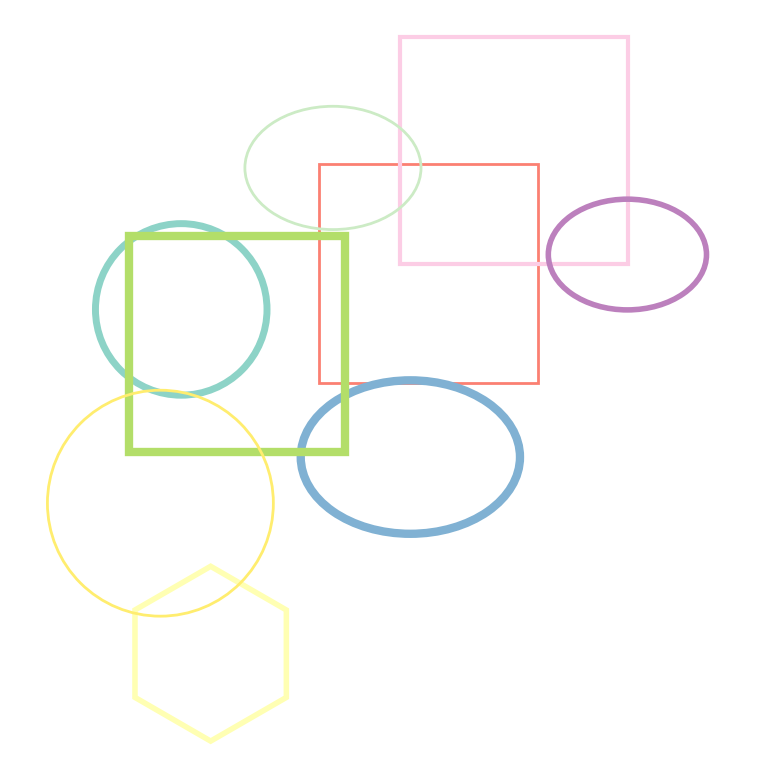[{"shape": "circle", "thickness": 2.5, "radius": 0.56, "center": [0.235, 0.598]}, {"shape": "hexagon", "thickness": 2, "radius": 0.57, "center": [0.274, 0.151]}, {"shape": "square", "thickness": 1, "radius": 0.71, "center": [0.556, 0.645]}, {"shape": "oval", "thickness": 3, "radius": 0.71, "center": [0.533, 0.406]}, {"shape": "square", "thickness": 3, "radius": 0.7, "center": [0.308, 0.553]}, {"shape": "square", "thickness": 1.5, "radius": 0.74, "center": [0.668, 0.805]}, {"shape": "oval", "thickness": 2, "radius": 0.51, "center": [0.815, 0.669]}, {"shape": "oval", "thickness": 1, "radius": 0.57, "center": [0.432, 0.782]}, {"shape": "circle", "thickness": 1, "radius": 0.73, "center": [0.208, 0.346]}]